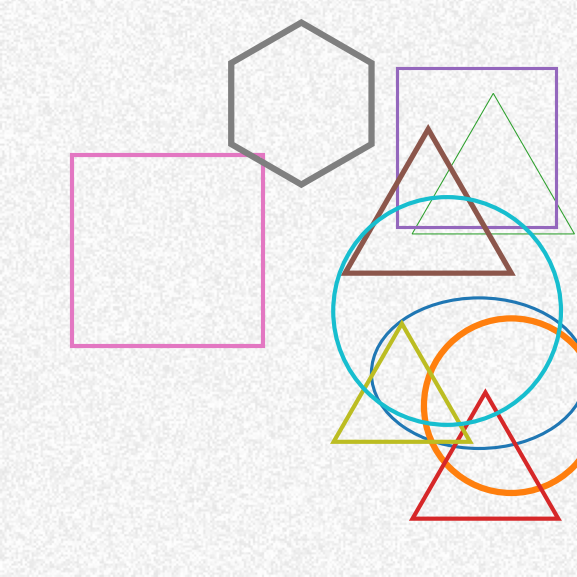[{"shape": "oval", "thickness": 1.5, "radius": 0.93, "center": [0.829, 0.353]}, {"shape": "circle", "thickness": 3, "radius": 0.76, "center": [0.885, 0.297]}, {"shape": "triangle", "thickness": 0.5, "radius": 0.81, "center": [0.854, 0.675]}, {"shape": "triangle", "thickness": 2, "radius": 0.73, "center": [0.841, 0.174]}, {"shape": "square", "thickness": 1.5, "radius": 0.69, "center": [0.825, 0.744]}, {"shape": "triangle", "thickness": 2.5, "radius": 0.83, "center": [0.741, 0.609]}, {"shape": "square", "thickness": 2, "radius": 0.82, "center": [0.29, 0.565]}, {"shape": "hexagon", "thickness": 3, "radius": 0.7, "center": [0.522, 0.82]}, {"shape": "triangle", "thickness": 2, "radius": 0.68, "center": [0.696, 0.302]}, {"shape": "circle", "thickness": 2, "radius": 0.99, "center": [0.774, 0.461]}]